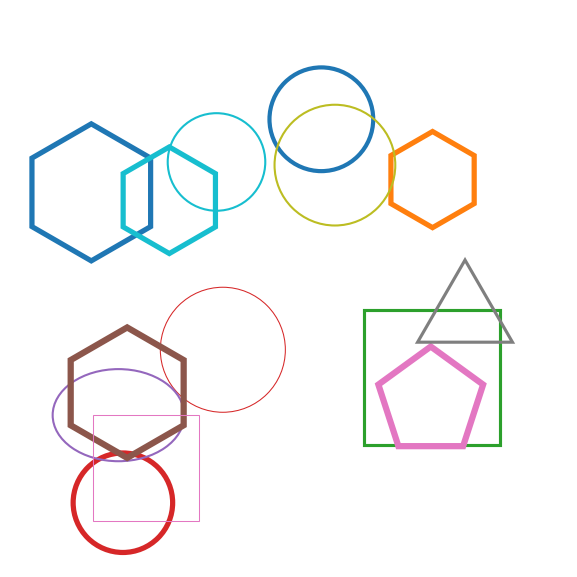[{"shape": "hexagon", "thickness": 2.5, "radius": 0.59, "center": [0.158, 0.666]}, {"shape": "circle", "thickness": 2, "radius": 0.45, "center": [0.556, 0.793]}, {"shape": "hexagon", "thickness": 2.5, "radius": 0.42, "center": [0.749, 0.688]}, {"shape": "square", "thickness": 1.5, "radius": 0.59, "center": [0.748, 0.345]}, {"shape": "circle", "thickness": 2.5, "radius": 0.43, "center": [0.213, 0.129]}, {"shape": "circle", "thickness": 0.5, "radius": 0.54, "center": [0.386, 0.393]}, {"shape": "oval", "thickness": 1, "radius": 0.57, "center": [0.205, 0.28]}, {"shape": "hexagon", "thickness": 3, "radius": 0.56, "center": [0.22, 0.319]}, {"shape": "pentagon", "thickness": 3, "radius": 0.48, "center": [0.746, 0.304]}, {"shape": "square", "thickness": 0.5, "radius": 0.46, "center": [0.253, 0.189]}, {"shape": "triangle", "thickness": 1.5, "radius": 0.47, "center": [0.805, 0.454]}, {"shape": "circle", "thickness": 1, "radius": 0.52, "center": [0.58, 0.713]}, {"shape": "circle", "thickness": 1, "radius": 0.42, "center": [0.375, 0.719]}, {"shape": "hexagon", "thickness": 2.5, "radius": 0.46, "center": [0.293, 0.652]}]